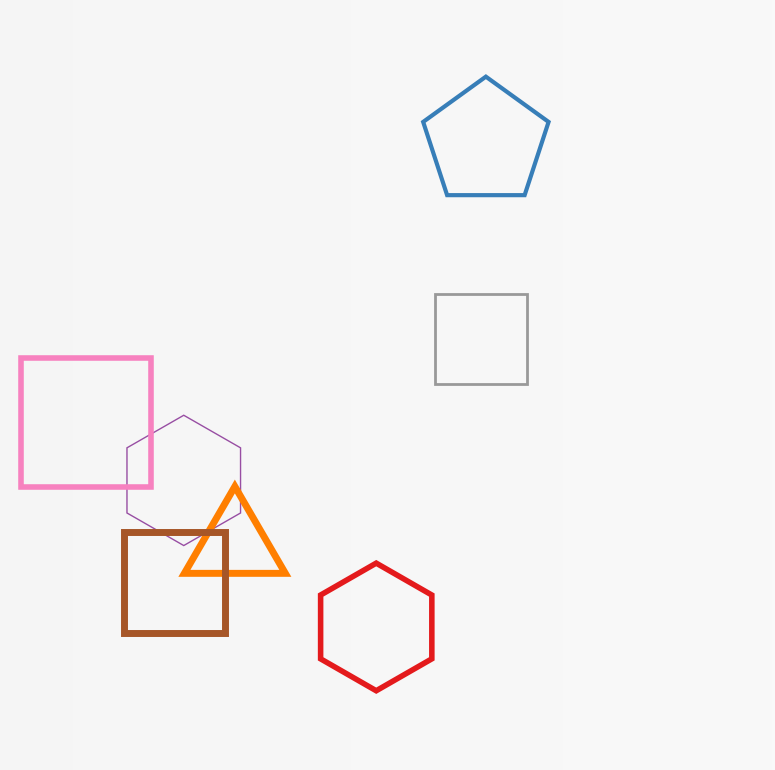[{"shape": "hexagon", "thickness": 2, "radius": 0.41, "center": [0.485, 0.186]}, {"shape": "pentagon", "thickness": 1.5, "radius": 0.43, "center": [0.627, 0.815]}, {"shape": "hexagon", "thickness": 0.5, "radius": 0.42, "center": [0.237, 0.376]}, {"shape": "triangle", "thickness": 2.5, "radius": 0.38, "center": [0.303, 0.293]}, {"shape": "square", "thickness": 2.5, "radius": 0.33, "center": [0.225, 0.243]}, {"shape": "square", "thickness": 2, "radius": 0.42, "center": [0.111, 0.451]}, {"shape": "square", "thickness": 1, "radius": 0.29, "center": [0.621, 0.56]}]